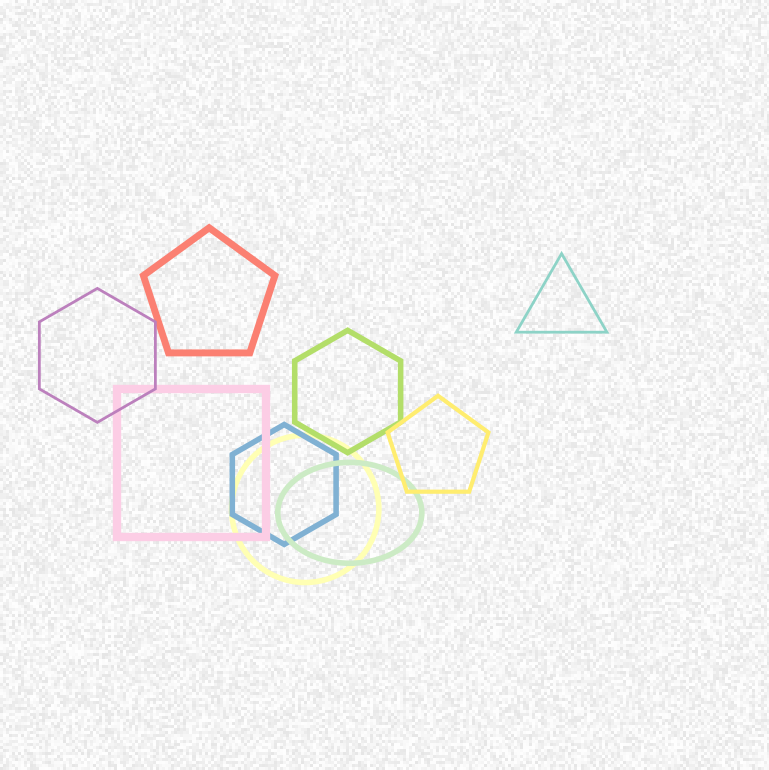[{"shape": "triangle", "thickness": 1, "radius": 0.34, "center": [0.729, 0.603]}, {"shape": "circle", "thickness": 2, "radius": 0.48, "center": [0.396, 0.339]}, {"shape": "pentagon", "thickness": 2.5, "radius": 0.45, "center": [0.272, 0.614]}, {"shape": "hexagon", "thickness": 2, "radius": 0.39, "center": [0.369, 0.371]}, {"shape": "hexagon", "thickness": 2, "radius": 0.4, "center": [0.452, 0.492]}, {"shape": "square", "thickness": 3, "radius": 0.48, "center": [0.249, 0.399]}, {"shape": "hexagon", "thickness": 1, "radius": 0.43, "center": [0.126, 0.538]}, {"shape": "oval", "thickness": 2, "radius": 0.47, "center": [0.454, 0.334]}, {"shape": "pentagon", "thickness": 1.5, "radius": 0.34, "center": [0.569, 0.417]}]